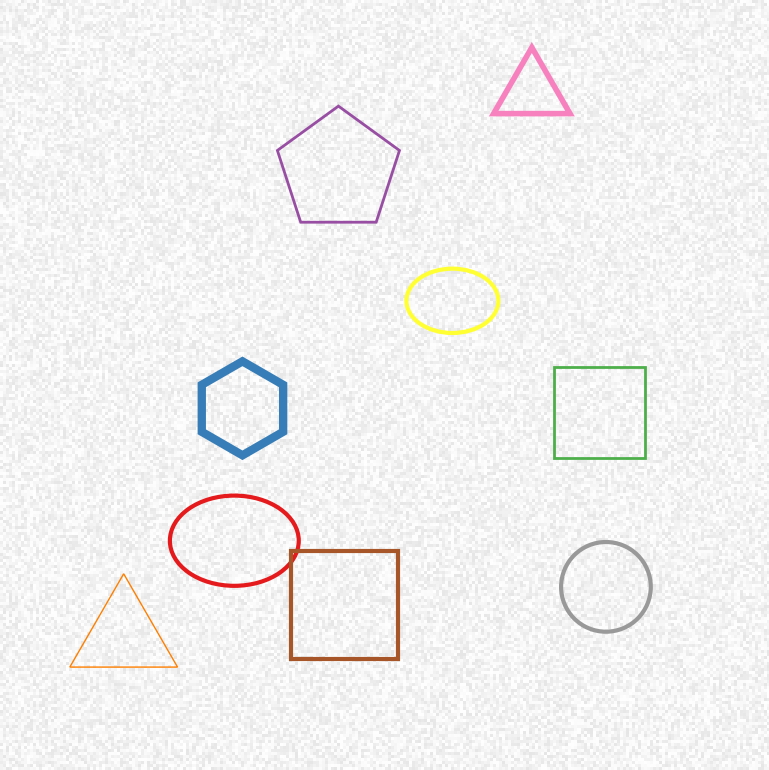[{"shape": "oval", "thickness": 1.5, "radius": 0.42, "center": [0.304, 0.298]}, {"shape": "hexagon", "thickness": 3, "radius": 0.31, "center": [0.315, 0.47]}, {"shape": "square", "thickness": 1, "radius": 0.3, "center": [0.778, 0.464]}, {"shape": "pentagon", "thickness": 1, "radius": 0.42, "center": [0.44, 0.779]}, {"shape": "triangle", "thickness": 0.5, "radius": 0.4, "center": [0.161, 0.174]}, {"shape": "oval", "thickness": 1.5, "radius": 0.3, "center": [0.588, 0.609]}, {"shape": "square", "thickness": 1.5, "radius": 0.35, "center": [0.447, 0.215]}, {"shape": "triangle", "thickness": 2, "radius": 0.29, "center": [0.691, 0.881]}, {"shape": "circle", "thickness": 1.5, "radius": 0.29, "center": [0.787, 0.238]}]